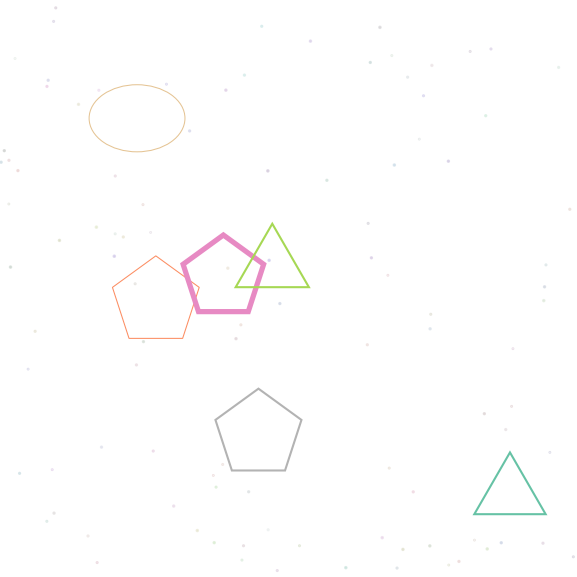[{"shape": "triangle", "thickness": 1, "radius": 0.36, "center": [0.883, 0.144]}, {"shape": "pentagon", "thickness": 0.5, "radius": 0.39, "center": [0.27, 0.477]}, {"shape": "pentagon", "thickness": 2.5, "radius": 0.37, "center": [0.387, 0.519]}, {"shape": "triangle", "thickness": 1, "radius": 0.37, "center": [0.471, 0.538]}, {"shape": "oval", "thickness": 0.5, "radius": 0.41, "center": [0.237, 0.794]}, {"shape": "pentagon", "thickness": 1, "radius": 0.39, "center": [0.448, 0.248]}]